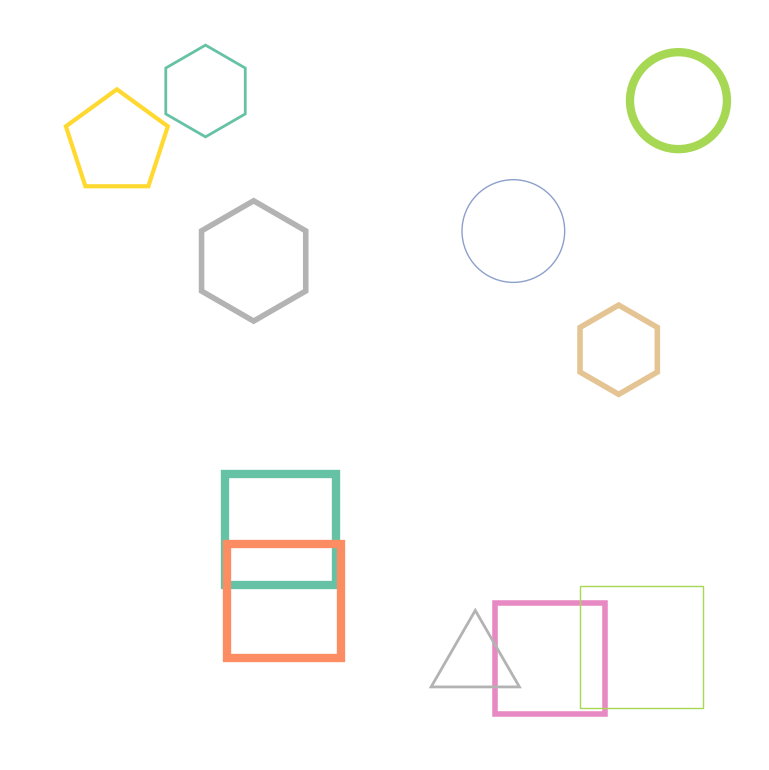[{"shape": "hexagon", "thickness": 1, "radius": 0.3, "center": [0.267, 0.882]}, {"shape": "square", "thickness": 3, "radius": 0.36, "center": [0.365, 0.312]}, {"shape": "square", "thickness": 3, "radius": 0.37, "center": [0.369, 0.22]}, {"shape": "circle", "thickness": 0.5, "radius": 0.33, "center": [0.667, 0.7]}, {"shape": "square", "thickness": 2, "radius": 0.36, "center": [0.714, 0.145]}, {"shape": "circle", "thickness": 3, "radius": 0.31, "center": [0.881, 0.869]}, {"shape": "square", "thickness": 0.5, "radius": 0.4, "center": [0.833, 0.16]}, {"shape": "pentagon", "thickness": 1.5, "radius": 0.35, "center": [0.152, 0.814]}, {"shape": "hexagon", "thickness": 2, "radius": 0.29, "center": [0.803, 0.546]}, {"shape": "triangle", "thickness": 1, "radius": 0.33, "center": [0.617, 0.141]}, {"shape": "hexagon", "thickness": 2, "radius": 0.39, "center": [0.329, 0.661]}]